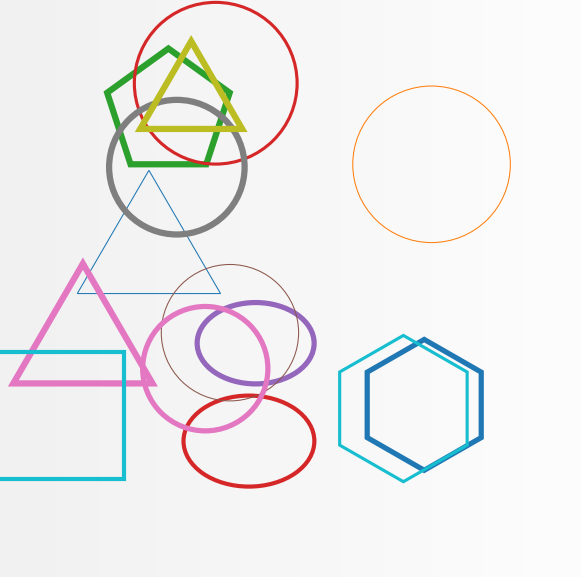[{"shape": "hexagon", "thickness": 2.5, "radius": 0.57, "center": [0.73, 0.298]}, {"shape": "triangle", "thickness": 0.5, "radius": 0.71, "center": [0.256, 0.562]}, {"shape": "circle", "thickness": 0.5, "radius": 0.68, "center": [0.742, 0.715]}, {"shape": "pentagon", "thickness": 3, "radius": 0.55, "center": [0.29, 0.804]}, {"shape": "oval", "thickness": 2, "radius": 0.56, "center": [0.428, 0.235]}, {"shape": "circle", "thickness": 1.5, "radius": 0.7, "center": [0.371, 0.855]}, {"shape": "oval", "thickness": 2.5, "radius": 0.5, "center": [0.44, 0.405]}, {"shape": "circle", "thickness": 0.5, "radius": 0.59, "center": [0.396, 0.423]}, {"shape": "circle", "thickness": 2.5, "radius": 0.54, "center": [0.353, 0.361]}, {"shape": "triangle", "thickness": 3, "radius": 0.69, "center": [0.143, 0.404]}, {"shape": "circle", "thickness": 3, "radius": 0.58, "center": [0.304, 0.71]}, {"shape": "triangle", "thickness": 3, "radius": 0.51, "center": [0.329, 0.826]}, {"shape": "hexagon", "thickness": 1.5, "radius": 0.63, "center": [0.694, 0.292]}, {"shape": "square", "thickness": 2, "radius": 0.55, "center": [0.102, 0.28]}]